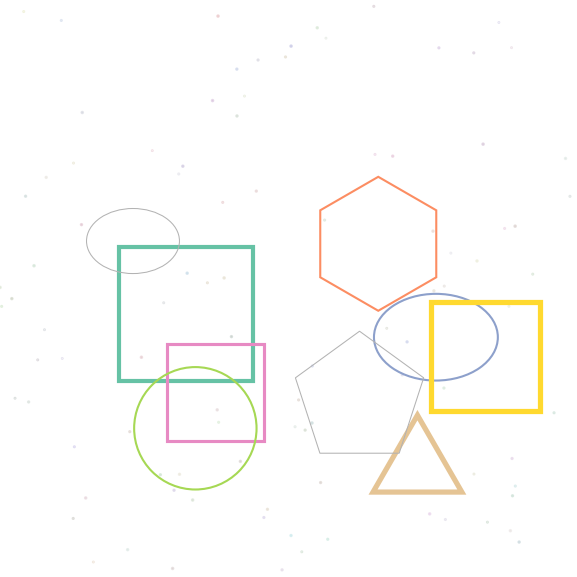[{"shape": "square", "thickness": 2, "radius": 0.58, "center": [0.322, 0.456]}, {"shape": "hexagon", "thickness": 1, "radius": 0.58, "center": [0.655, 0.577]}, {"shape": "oval", "thickness": 1, "radius": 0.54, "center": [0.755, 0.415]}, {"shape": "square", "thickness": 1.5, "radius": 0.42, "center": [0.373, 0.319]}, {"shape": "circle", "thickness": 1, "radius": 0.53, "center": [0.338, 0.258]}, {"shape": "square", "thickness": 2.5, "radius": 0.47, "center": [0.841, 0.381]}, {"shape": "triangle", "thickness": 2.5, "radius": 0.44, "center": [0.723, 0.191]}, {"shape": "pentagon", "thickness": 0.5, "radius": 0.58, "center": [0.623, 0.309]}, {"shape": "oval", "thickness": 0.5, "radius": 0.4, "center": [0.23, 0.582]}]